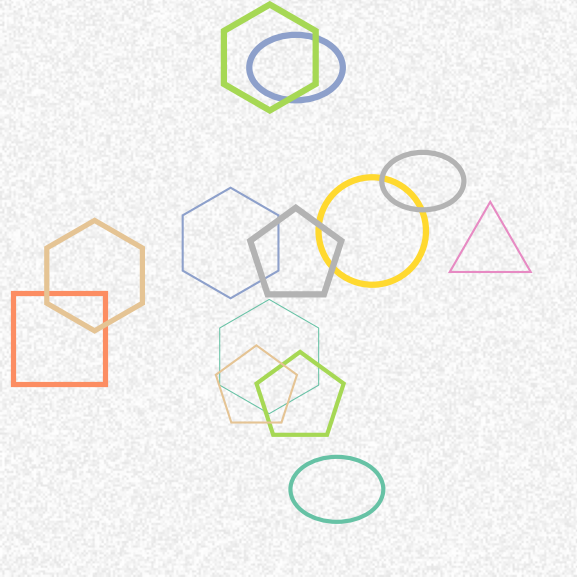[{"shape": "oval", "thickness": 2, "radius": 0.4, "center": [0.583, 0.152]}, {"shape": "hexagon", "thickness": 0.5, "radius": 0.49, "center": [0.466, 0.382]}, {"shape": "square", "thickness": 2.5, "radius": 0.4, "center": [0.102, 0.413]}, {"shape": "hexagon", "thickness": 1, "radius": 0.48, "center": [0.399, 0.578]}, {"shape": "oval", "thickness": 3, "radius": 0.4, "center": [0.513, 0.882]}, {"shape": "triangle", "thickness": 1, "radius": 0.4, "center": [0.849, 0.569]}, {"shape": "pentagon", "thickness": 2, "radius": 0.4, "center": [0.52, 0.31]}, {"shape": "hexagon", "thickness": 3, "radius": 0.46, "center": [0.467, 0.9]}, {"shape": "circle", "thickness": 3, "radius": 0.47, "center": [0.645, 0.599]}, {"shape": "pentagon", "thickness": 1, "radius": 0.37, "center": [0.444, 0.327]}, {"shape": "hexagon", "thickness": 2.5, "radius": 0.48, "center": [0.164, 0.522]}, {"shape": "pentagon", "thickness": 3, "radius": 0.41, "center": [0.512, 0.556]}, {"shape": "oval", "thickness": 2.5, "radius": 0.36, "center": [0.732, 0.686]}]